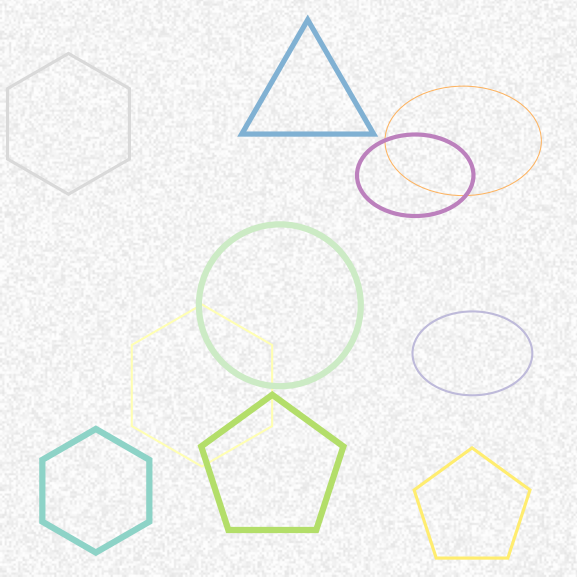[{"shape": "hexagon", "thickness": 3, "radius": 0.53, "center": [0.166, 0.149]}, {"shape": "hexagon", "thickness": 1, "radius": 0.7, "center": [0.35, 0.332]}, {"shape": "oval", "thickness": 1, "radius": 0.52, "center": [0.818, 0.387]}, {"shape": "triangle", "thickness": 2.5, "radius": 0.66, "center": [0.533, 0.833]}, {"shape": "oval", "thickness": 0.5, "radius": 0.68, "center": [0.802, 0.755]}, {"shape": "pentagon", "thickness": 3, "radius": 0.65, "center": [0.472, 0.186]}, {"shape": "hexagon", "thickness": 1.5, "radius": 0.61, "center": [0.119, 0.785]}, {"shape": "oval", "thickness": 2, "radius": 0.5, "center": [0.719, 0.696]}, {"shape": "circle", "thickness": 3, "radius": 0.7, "center": [0.485, 0.47]}, {"shape": "pentagon", "thickness": 1.5, "radius": 0.53, "center": [0.817, 0.118]}]